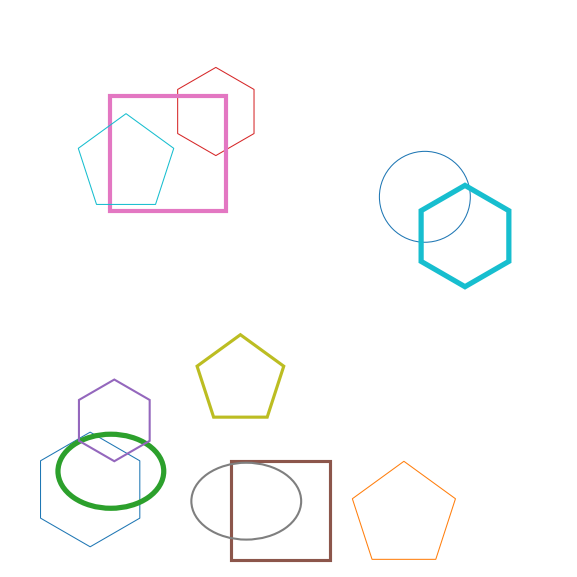[{"shape": "circle", "thickness": 0.5, "radius": 0.39, "center": [0.736, 0.658]}, {"shape": "hexagon", "thickness": 0.5, "radius": 0.5, "center": [0.156, 0.152]}, {"shape": "pentagon", "thickness": 0.5, "radius": 0.47, "center": [0.699, 0.107]}, {"shape": "oval", "thickness": 2.5, "radius": 0.46, "center": [0.192, 0.183]}, {"shape": "hexagon", "thickness": 0.5, "radius": 0.38, "center": [0.374, 0.806]}, {"shape": "hexagon", "thickness": 1, "radius": 0.35, "center": [0.198, 0.271]}, {"shape": "square", "thickness": 1.5, "radius": 0.43, "center": [0.485, 0.115]}, {"shape": "square", "thickness": 2, "radius": 0.5, "center": [0.291, 0.734]}, {"shape": "oval", "thickness": 1, "radius": 0.48, "center": [0.426, 0.131]}, {"shape": "pentagon", "thickness": 1.5, "radius": 0.39, "center": [0.416, 0.341]}, {"shape": "pentagon", "thickness": 0.5, "radius": 0.43, "center": [0.218, 0.715]}, {"shape": "hexagon", "thickness": 2.5, "radius": 0.44, "center": [0.805, 0.59]}]